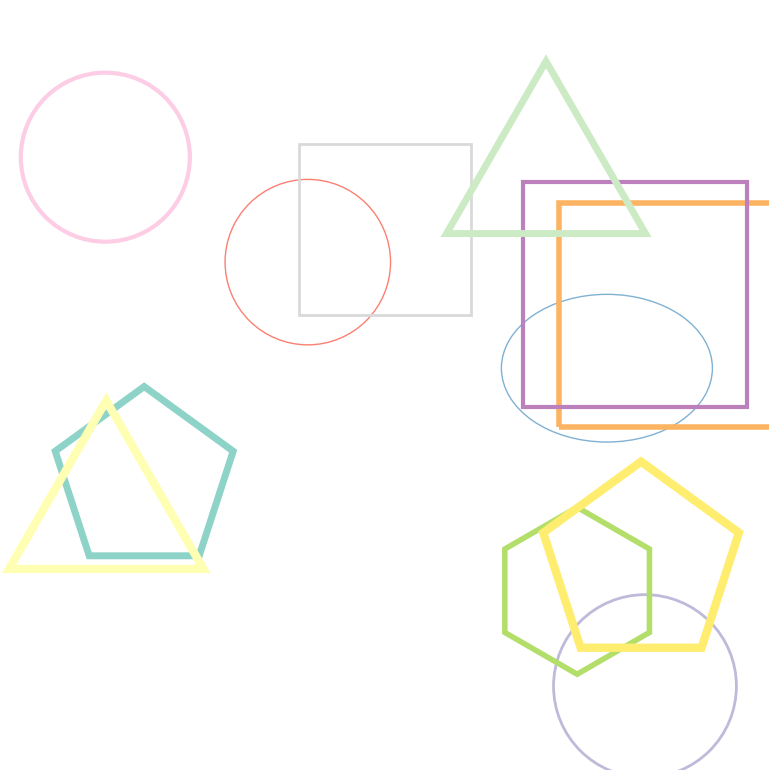[{"shape": "pentagon", "thickness": 2.5, "radius": 0.61, "center": [0.187, 0.376]}, {"shape": "triangle", "thickness": 3, "radius": 0.73, "center": [0.138, 0.334]}, {"shape": "circle", "thickness": 1, "radius": 0.59, "center": [0.838, 0.109]}, {"shape": "circle", "thickness": 0.5, "radius": 0.54, "center": [0.4, 0.66]}, {"shape": "oval", "thickness": 0.5, "radius": 0.69, "center": [0.788, 0.522]}, {"shape": "square", "thickness": 2, "radius": 0.73, "center": [0.872, 0.591]}, {"shape": "hexagon", "thickness": 2, "radius": 0.54, "center": [0.75, 0.233]}, {"shape": "circle", "thickness": 1.5, "radius": 0.55, "center": [0.137, 0.796]}, {"shape": "square", "thickness": 1, "radius": 0.56, "center": [0.5, 0.702]}, {"shape": "square", "thickness": 1.5, "radius": 0.73, "center": [0.825, 0.618]}, {"shape": "triangle", "thickness": 2.5, "radius": 0.75, "center": [0.709, 0.771]}, {"shape": "pentagon", "thickness": 3, "radius": 0.67, "center": [0.833, 0.267]}]